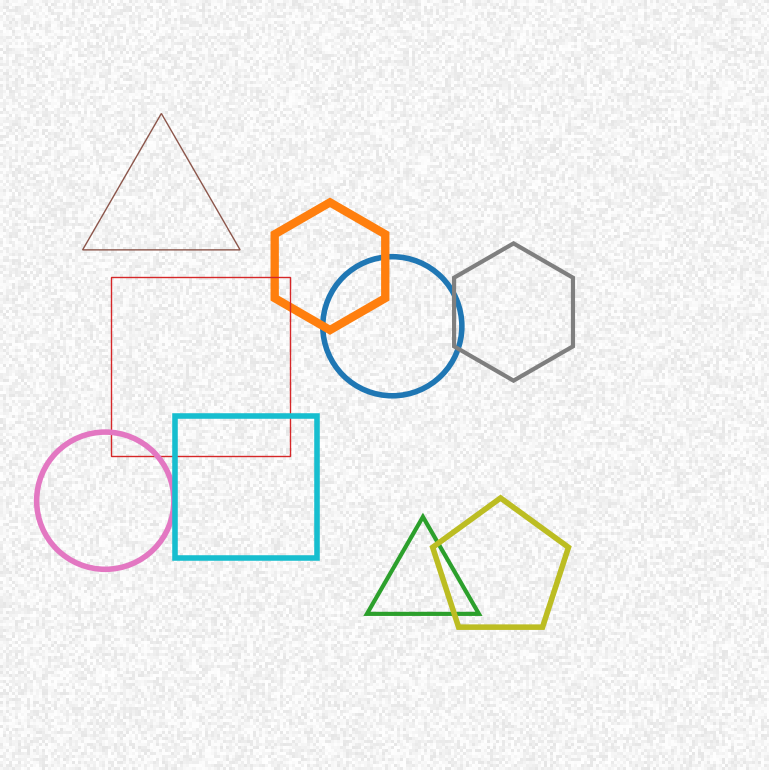[{"shape": "circle", "thickness": 2, "radius": 0.45, "center": [0.51, 0.576]}, {"shape": "hexagon", "thickness": 3, "radius": 0.41, "center": [0.429, 0.654]}, {"shape": "triangle", "thickness": 1.5, "radius": 0.42, "center": [0.549, 0.245]}, {"shape": "square", "thickness": 0.5, "radius": 0.58, "center": [0.261, 0.525]}, {"shape": "triangle", "thickness": 0.5, "radius": 0.59, "center": [0.21, 0.735]}, {"shape": "circle", "thickness": 2, "radius": 0.45, "center": [0.137, 0.35]}, {"shape": "hexagon", "thickness": 1.5, "radius": 0.45, "center": [0.667, 0.595]}, {"shape": "pentagon", "thickness": 2, "radius": 0.46, "center": [0.65, 0.261]}, {"shape": "square", "thickness": 2, "radius": 0.46, "center": [0.32, 0.367]}]